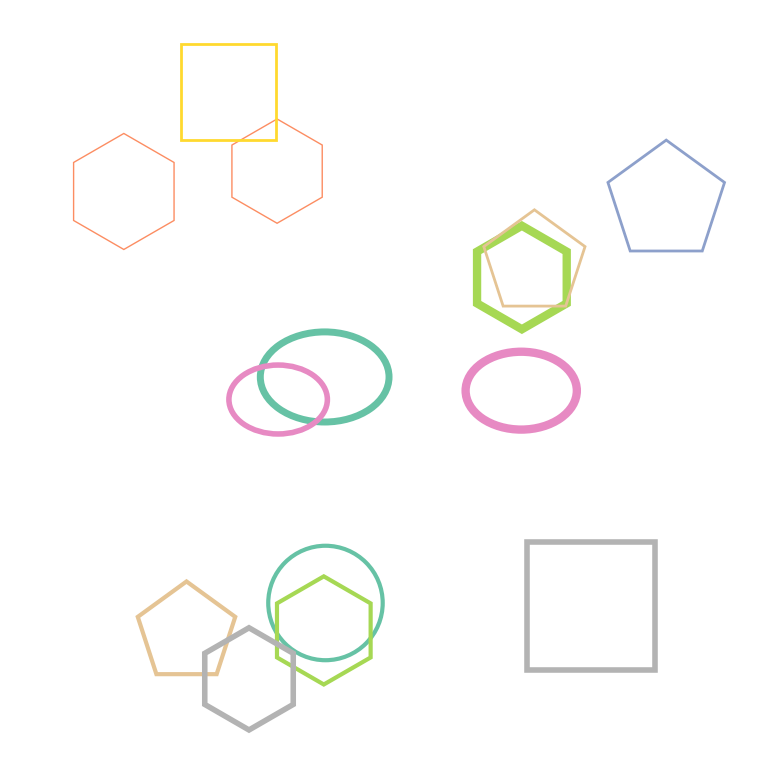[{"shape": "circle", "thickness": 1.5, "radius": 0.37, "center": [0.423, 0.217]}, {"shape": "oval", "thickness": 2.5, "radius": 0.42, "center": [0.422, 0.51]}, {"shape": "hexagon", "thickness": 0.5, "radius": 0.34, "center": [0.36, 0.778]}, {"shape": "hexagon", "thickness": 0.5, "radius": 0.38, "center": [0.161, 0.751]}, {"shape": "pentagon", "thickness": 1, "radius": 0.4, "center": [0.865, 0.738]}, {"shape": "oval", "thickness": 3, "radius": 0.36, "center": [0.677, 0.493]}, {"shape": "oval", "thickness": 2, "radius": 0.32, "center": [0.361, 0.481]}, {"shape": "hexagon", "thickness": 1.5, "radius": 0.35, "center": [0.421, 0.181]}, {"shape": "hexagon", "thickness": 3, "radius": 0.34, "center": [0.678, 0.64]}, {"shape": "square", "thickness": 1, "radius": 0.31, "center": [0.297, 0.881]}, {"shape": "pentagon", "thickness": 1, "radius": 0.35, "center": [0.694, 0.658]}, {"shape": "pentagon", "thickness": 1.5, "radius": 0.33, "center": [0.242, 0.178]}, {"shape": "hexagon", "thickness": 2, "radius": 0.33, "center": [0.323, 0.118]}, {"shape": "square", "thickness": 2, "radius": 0.42, "center": [0.767, 0.213]}]